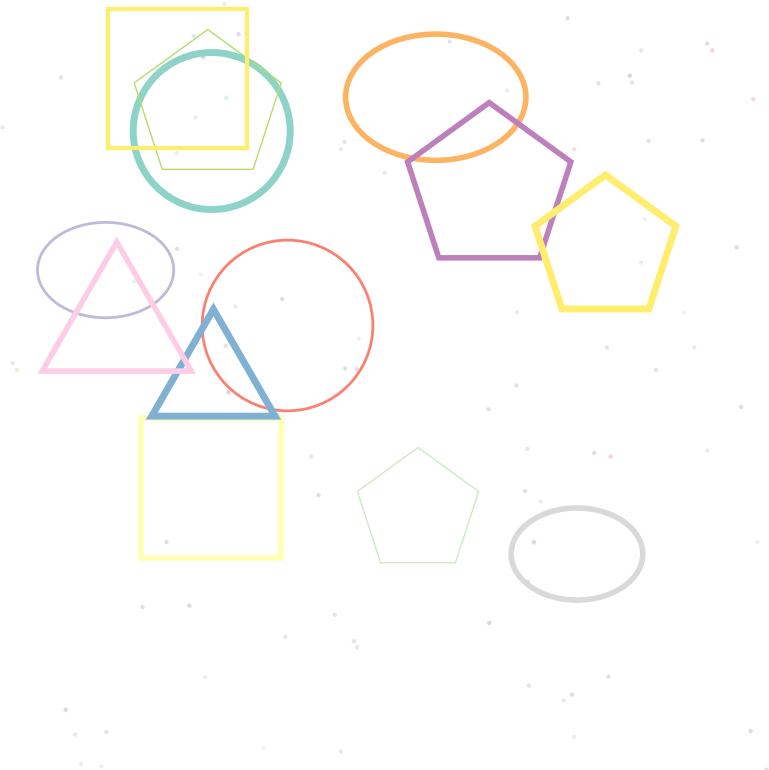[{"shape": "circle", "thickness": 2.5, "radius": 0.51, "center": [0.275, 0.83]}, {"shape": "square", "thickness": 2, "radius": 0.46, "center": [0.274, 0.366]}, {"shape": "oval", "thickness": 1, "radius": 0.44, "center": [0.137, 0.649]}, {"shape": "circle", "thickness": 1, "radius": 0.55, "center": [0.373, 0.577]}, {"shape": "triangle", "thickness": 2.5, "radius": 0.46, "center": [0.277, 0.506]}, {"shape": "oval", "thickness": 2, "radius": 0.59, "center": [0.566, 0.874]}, {"shape": "pentagon", "thickness": 0.5, "radius": 0.5, "center": [0.27, 0.861]}, {"shape": "triangle", "thickness": 2, "radius": 0.56, "center": [0.152, 0.574]}, {"shape": "oval", "thickness": 2, "radius": 0.43, "center": [0.749, 0.28]}, {"shape": "pentagon", "thickness": 2, "radius": 0.56, "center": [0.635, 0.755]}, {"shape": "pentagon", "thickness": 0.5, "radius": 0.41, "center": [0.543, 0.336]}, {"shape": "pentagon", "thickness": 2.5, "radius": 0.48, "center": [0.786, 0.677]}, {"shape": "square", "thickness": 1.5, "radius": 0.45, "center": [0.231, 0.898]}]